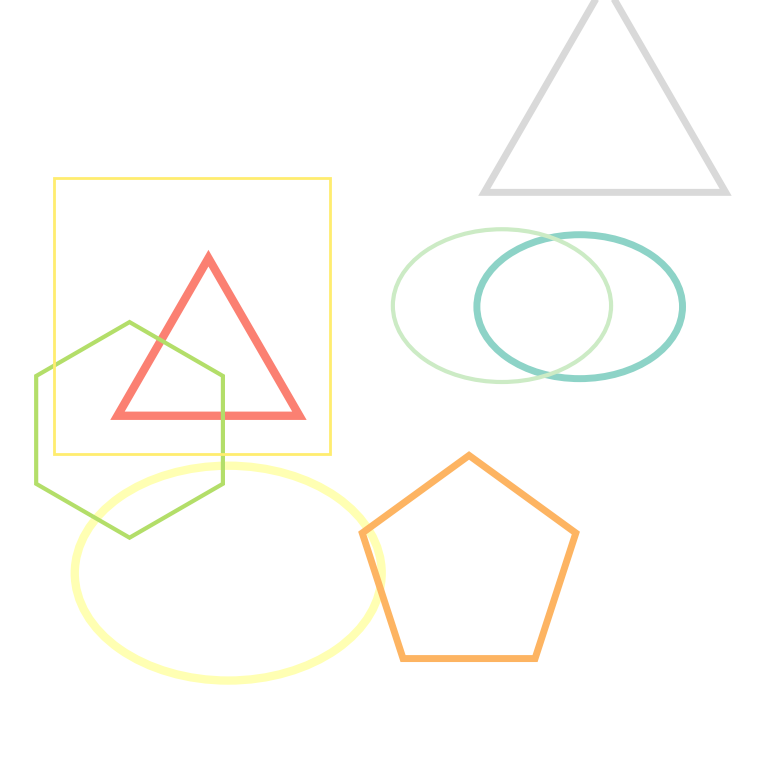[{"shape": "oval", "thickness": 2.5, "radius": 0.67, "center": [0.753, 0.602]}, {"shape": "oval", "thickness": 3, "radius": 1.0, "center": [0.296, 0.256]}, {"shape": "triangle", "thickness": 3, "radius": 0.68, "center": [0.271, 0.528]}, {"shape": "pentagon", "thickness": 2.5, "radius": 0.73, "center": [0.609, 0.263]}, {"shape": "hexagon", "thickness": 1.5, "radius": 0.7, "center": [0.168, 0.442]}, {"shape": "triangle", "thickness": 2.5, "radius": 0.91, "center": [0.786, 0.841]}, {"shape": "oval", "thickness": 1.5, "radius": 0.71, "center": [0.652, 0.603]}, {"shape": "square", "thickness": 1, "radius": 0.9, "center": [0.249, 0.589]}]